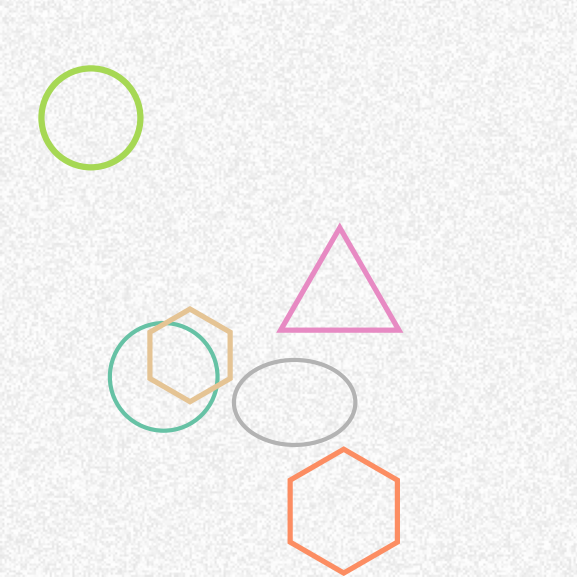[{"shape": "circle", "thickness": 2, "radius": 0.47, "center": [0.283, 0.347]}, {"shape": "hexagon", "thickness": 2.5, "radius": 0.54, "center": [0.595, 0.114]}, {"shape": "triangle", "thickness": 2.5, "radius": 0.59, "center": [0.588, 0.487]}, {"shape": "circle", "thickness": 3, "radius": 0.43, "center": [0.157, 0.795]}, {"shape": "hexagon", "thickness": 2.5, "radius": 0.4, "center": [0.329, 0.384]}, {"shape": "oval", "thickness": 2, "radius": 0.53, "center": [0.51, 0.302]}]